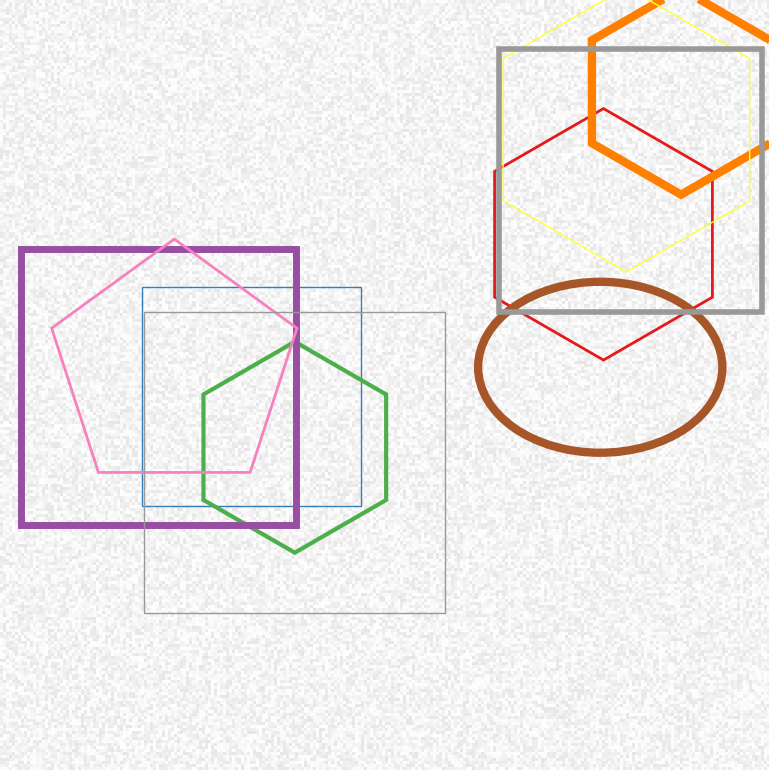[{"shape": "hexagon", "thickness": 1, "radius": 0.82, "center": [0.784, 0.696]}, {"shape": "square", "thickness": 0.5, "radius": 0.71, "center": [0.326, 0.486]}, {"shape": "hexagon", "thickness": 1.5, "radius": 0.68, "center": [0.383, 0.419]}, {"shape": "square", "thickness": 2.5, "radius": 0.9, "center": [0.206, 0.497]}, {"shape": "hexagon", "thickness": 3, "radius": 0.67, "center": [0.885, 0.881]}, {"shape": "hexagon", "thickness": 0.5, "radius": 0.92, "center": [0.814, 0.832]}, {"shape": "oval", "thickness": 3, "radius": 0.79, "center": [0.78, 0.523]}, {"shape": "pentagon", "thickness": 1, "radius": 0.84, "center": [0.226, 0.522]}, {"shape": "square", "thickness": 2, "radius": 0.85, "center": [0.819, 0.765]}, {"shape": "square", "thickness": 0.5, "radius": 0.98, "center": [0.382, 0.399]}]